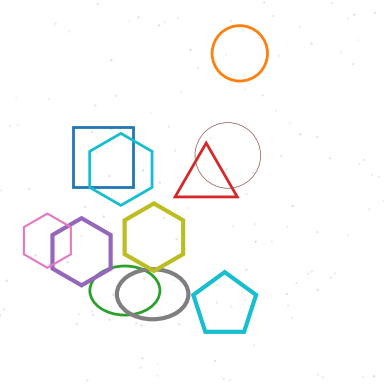[{"shape": "square", "thickness": 2, "radius": 0.39, "center": [0.268, 0.591]}, {"shape": "circle", "thickness": 2, "radius": 0.36, "center": [0.623, 0.861]}, {"shape": "oval", "thickness": 2, "radius": 0.46, "center": [0.324, 0.245]}, {"shape": "triangle", "thickness": 2, "radius": 0.47, "center": [0.536, 0.535]}, {"shape": "hexagon", "thickness": 3, "radius": 0.44, "center": [0.212, 0.346]}, {"shape": "circle", "thickness": 0.5, "radius": 0.43, "center": [0.592, 0.596]}, {"shape": "hexagon", "thickness": 1.5, "radius": 0.35, "center": [0.123, 0.375]}, {"shape": "oval", "thickness": 3, "radius": 0.46, "center": [0.396, 0.236]}, {"shape": "hexagon", "thickness": 3, "radius": 0.44, "center": [0.4, 0.384]}, {"shape": "hexagon", "thickness": 2, "radius": 0.47, "center": [0.314, 0.56]}, {"shape": "pentagon", "thickness": 3, "radius": 0.43, "center": [0.584, 0.207]}]